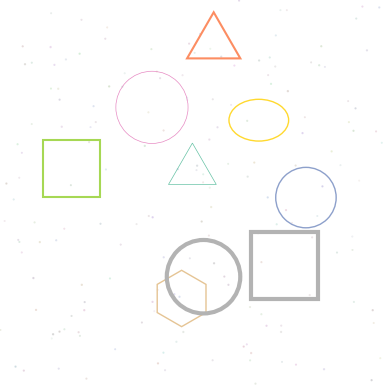[{"shape": "triangle", "thickness": 0.5, "radius": 0.36, "center": [0.5, 0.557]}, {"shape": "triangle", "thickness": 1.5, "radius": 0.4, "center": [0.555, 0.888]}, {"shape": "circle", "thickness": 1, "radius": 0.39, "center": [0.795, 0.487]}, {"shape": "circle", "thickness": 0.5, "radius": 0.47, "center": [0.395, 0.721]}, {"shape": "square", "thickness": 1.5, "radius": 0.37, "center": [0.186, 0.562]}, {"shape": "oval", "thickness": 1, "radius": 0.39, "center": [0.672, 0.688]}, {"shape": "hexagon", "thickness": 1, "radius": 0.37, "center": [0.472, 0.225]}, {"shape": "circle", "thickness": 3, "radius": 0.48, "center": [0.529, 0.281]}, {"shape": "square", "thickness": 3, "radius": 0.43, "center": [0.739, 0.31]}]